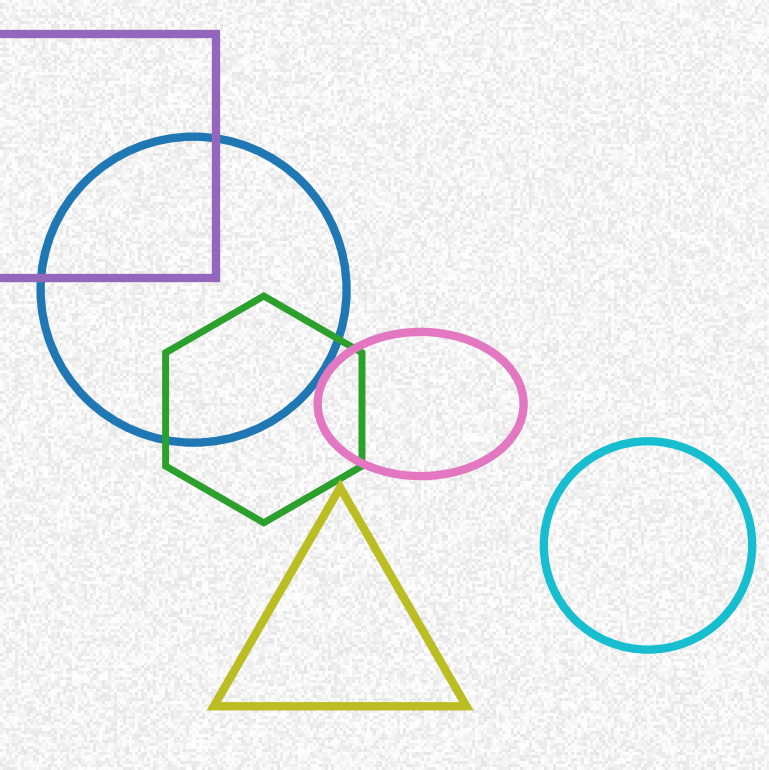[{"shape": "circle", "thickness": 3, "radius": 0.99, "center": [0.251, 0.624]}, {"shape": "hexagon", "thickness": 2.5, "radius": 0.74, "center": [0.343, 0.468]}, {"shape": "square", "thickness": 3, "radius": 0.79, "center": [0.122, 0.797]}, {"shape": "oval", "thickness": 3, "radius": 0.67, "center": [0.546, 0.475]}, {"shape": "triangle", "thickness": 3, "radius": 0.95, "center": [0.442, 0.177]}, {"shape": "circle", "thickness": 3, "radius": 0.68, "center": [0.842, 0.292]}]